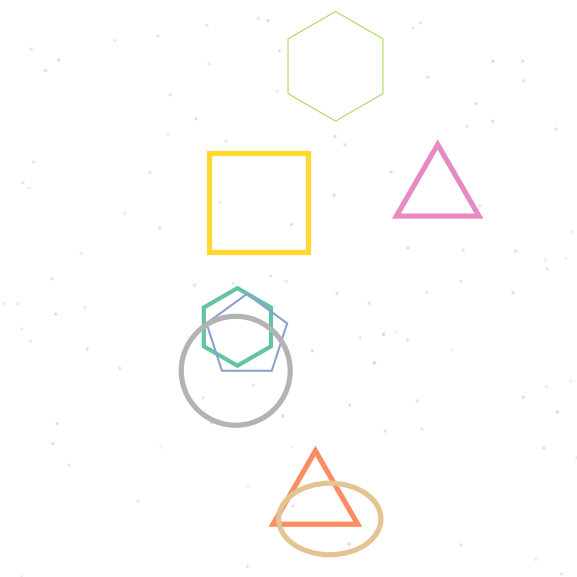[{"shape": "hexagon", "thickness": 2, "radius": 0.34, "center": [0.411, 0.433]}, {"shape": "triangle", "thickness": 2.5, "radius": 0.42, "center": [0.546, 0.134]}, {"shape": "pentagon", "thickness": 1, "radius": 0.37, "center": [0.427, 0.417]}, {"shape": "triangle", "thickness": 2.5, "radius": 0.41, "center": [0.758, 0.666]}, {"shape": "hexagon", "thickness": 0.5, "radius": 0.47, "center": [0.581, 0.884]}, {"shape": "square", "thickness": 2.5, "radius": 0.43, "center": [0.447, 0.649]}, {"shape": "oval", "thickness": 2.5, "radius": 0.44, "center": [0.571, 0.1]}, {"shape": "circle", "thickness": 2.5, "radius": 0.47, "center": [0.408, 0.357]}]